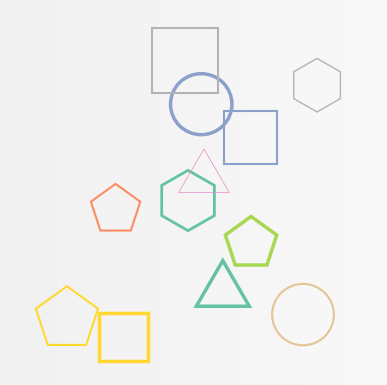[{"shape": "hexagon", "thickness": 2, "radius": 0.39, "center": [0.485, 0.479]}, {"shape": "triangle", "thickness": 2.5, "radius": 0.4, "center": [0.575, 0.244]}, {"shape": "pentagon", "thickness": 1.5, "radius": 0.33, "center": [0.298, 0.455]}, {"shape": "square", "thickness": 1.5, "radius": 0.34, "center": [0.647, 0.644]}, {"shape": "circle", "thickness": 2.5, "radius": 0.4, "center": [0.519, 0.729]}, {"shape": "triangle", "thickness": 0.5, "radius": 0.38, "center": [0.526, 0.538]}, {"shape": "pentagon", "thickness": 2.5, "radius": 0.35, "center": [0.648, 0.368]}, {"shape": "square", "thickness": 2.5, "radius": 0.32, "center": [0.319, 0.125]}, {"shape": "pentagon", "thickness": 1.5, "radius": 0.42, "center": [0.173, 0.172]}, {"shape": "circle", "thickness": 1.5, "radius": 0.4, "center": [0.782, 0.183]}, {"shape": "hexagon", "thickness": 1, "radius": 0.35, "center": [0.818, 0.779]}, {"shape": "square", "thickness": 1.5, "radius": 0.42, "center": [0.478, 0.843]}]